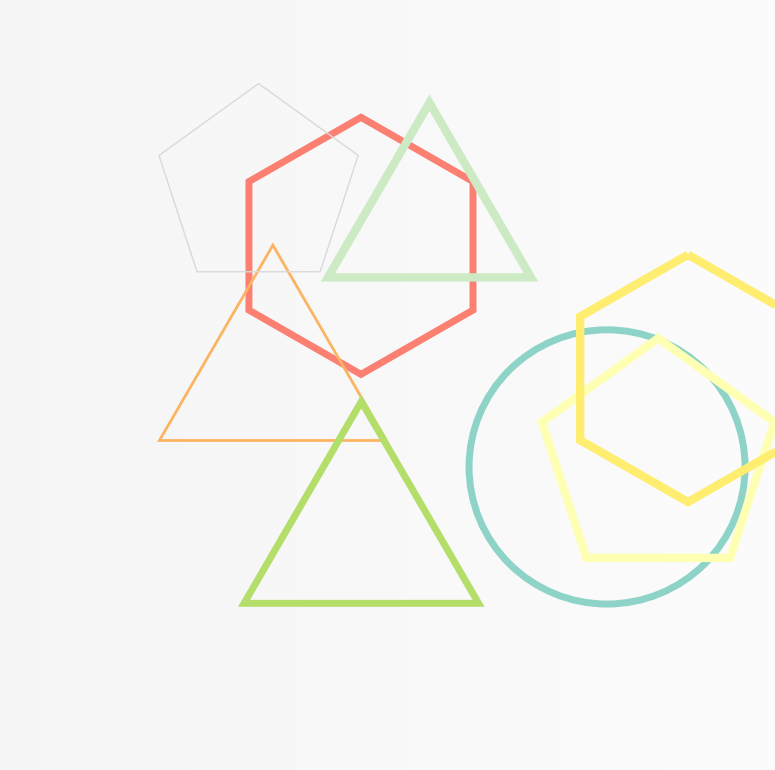[{"shape": "circle", "thickness": 2.5, "radius": 0.89, "center": [0.783, 0.394]}, {"shape": "pentagon", "thickness": 3, "radius": 0.79, "center": [0.849, 0.403]}, {"shape": "hexagon", "thickness": 2.5, "radius": 0.83, "center": [0.466, 0.681]}, {"shape": "triangle", "thickness": 1, "radius": 0.85, "center": [0.352, 0.512]}, {"shape": "triangle", "thickness": 2.5, "radius": 0.87, "center": [0.466, 0.304]}, {"shape": "pentagon", "thickness": 0.5, "radius": 0.68, "center": [0.334, 0.756]}, {"shape": "triangle", "thickness": 3, "radius": 0.76, "center": [0.554, 0.715]}, {"shape": "hexagon", "thickness": 3, "radius": 0.8, "center": [0.888, 0.509]}]